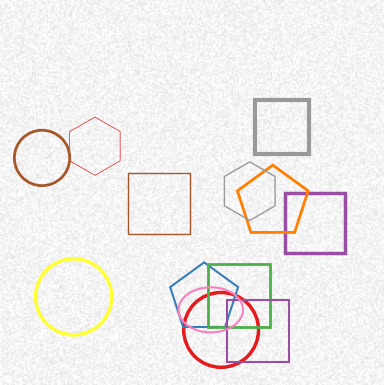[{"shape": "circle", "thickness": 2.5, "radius": 0.49, "center": [0.574, 0.143]}, {"shape": "hexagon", "thickness": 0.5, "radius": 0.38, "center": [0.247, 0.62]}, {"shape": "pentagon", "thickness": 1.5, "radius": 0.46, "center": [0.53, 0.226]}, {"shape": "square", "thickness": 2, "radius": 0.41, "center": [0.621, 0.233]}, {"shape": "square", "thickness": 1.5, "radius": 0.41, "center": [0.67, 0.141]}, {"shape": "square", "thickness": 2.5, "radius": 0.39, "center": [0.818, 0.421]}, {"shape": "pentagon", "thickness": 2, "radius": 0.48, "center": [0.709, 0.474]}, {"shape": "circle", "thickness": 2.5, "radius": 0.49, "center": [0.191, 0.229]}, {"shape": "circle", "thickness": 2, "radius": 0.36, "center": [0.109, 0.59]}, {"shape": "square", "thickness": 1, "radius": 0.4, "center": [0.413, 0.471]}, {"shape": "oval", "thickness": 1.5, "radius": 0.42, "center": [0.548, 0.195]}, {"shape": "hexagon", "thickness": 1, "radius": 0.38, "center": [0.649, 0.503]}, {"shape": "square", "thickness": 3, "radius": 0.35, "center": [0.733, 0.669]}]